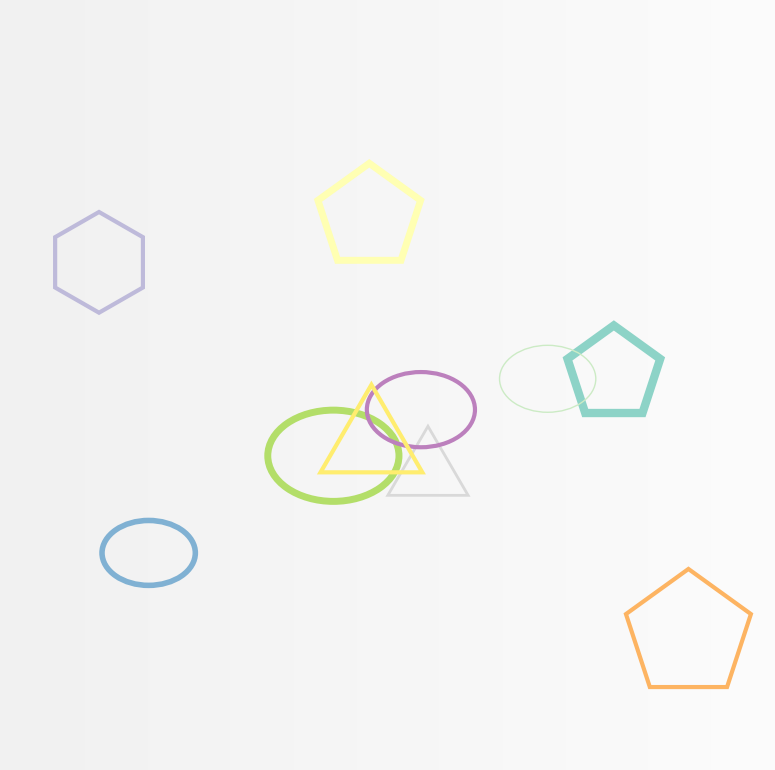[{"shape": "pentagon", "thickness": 3, "radius": 0.31, "center": [0.792, 0.514]}, {"shape": "pentagon", "thickness": 2.5, "radius": 0.35, "center": [0.476, 0.718]}, {"shape": "hexagon", "thickness": 1.5, "radius": 0.33, "center": [0.128, 0.659]}, {"shape": "oval", "thickness": 2, "radius": 0.3, "center": [0.192, 0.282]}, {"shape": "pentagon", "thickness": 1.5, "radius": 0.42, "center": [0.888, 0.176]}, {"shape": "oval", "thickness": 2.5, "radius": 0.42, "center": [0.43, 0.408]}, {"shape": "triangle", "thickness": 1, "radius": 0.3, "center": [0.552, 0.387]}, {"shape": "oval", "thickness": 1.5, "radius": 0.35, "center": [0.543, 0.468]}, {"shape": "oval", "thickness": 0.5, "radius": 0.31, "center": [0.707, 0.508]}, {"shape": "triangle", "thickness": 1.5, "radius": 0.38, "center": [0.479, 0.424]}]